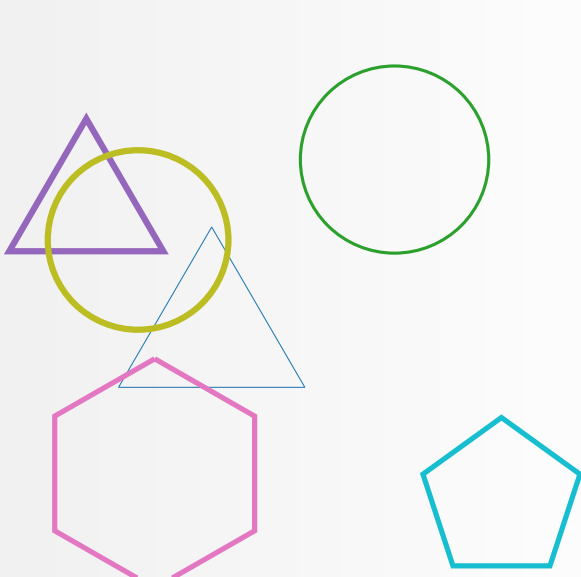[{"shape": "triangle", "thickness": 0.5, "radius": 0.93, "center": [0.364, 0.421]}, {"shape": "circle", "thickness": 1.5, "radius": 0.81, "center": [0.679, 0.723]}, {"shape": "triangle", "thickness": 3, "radius": 0.77, "center": [0.148, 0.641]}, {"shape": "hexagon", "thickness": 2.5, "radius": 0.99, "center": [0.266, 0.179]}, {"shape": "circle", "thickness": 3, "radius": 0.78, "center": [0.238, 0.584]}, {"shape": "pentagon", "thickness": 2.5, "radius": 0.71, "center": [0.863, 0.134]}]